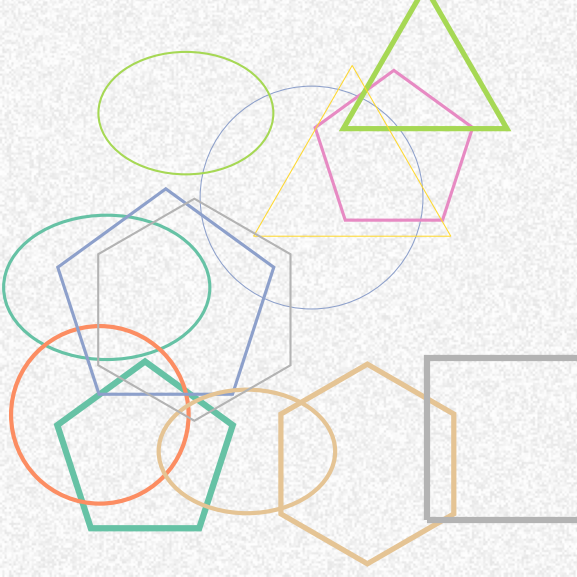[{"shape": "pentagon", "thickness": 3, "radius": 0.8, "center": [0.251, 0.214]}, {"shape": "oval", "thickness": 1.5, "radius": 0.89, "center": [0.185, 0.502]}, {"shape": "circle", "thickness": 2, "radius": 0.77, "center": [0.173, 0.281]}, {"shape": "pentagon", "thickness": 1.5, "radius": 0.98, "center": [0.287, 0.476]}, {"shape": "circle", "thickness": 0.5, "radius": 0.96, "center": [0.539, 0.657]}, {"shape": "pentagon", "thickness": 1.5, "radius": 0.72, "center": [0.682, 0.734]}, {"shape": "oval", "thickness": 1, "radius": 0.76, "center": [0.322, 0.803]}, {"shape": "triangle", "thickness": 2.5, "radius": 0.82, "center": [0.736, 0.858]}, {"shape": "triangle", "thickness": 0.5, "radius": 0.99, "center": [0.61, 0.689]}, {"shape": "hexagon", "thickness": 2.5, "radius": 0.86, "center": [0.636, 0.196]}, {"shape": "oval", "thickness": 2, "radius": 0.76, "center": [0.428, 0.217]}, {"shape": "square", "thickness": 3, "radius": 0.7, "center": [0.881, 0.239]}, {"shape": "hexagon", "thickness": 1, "radius": 0.96, "center": [0.337, 0.463]}]